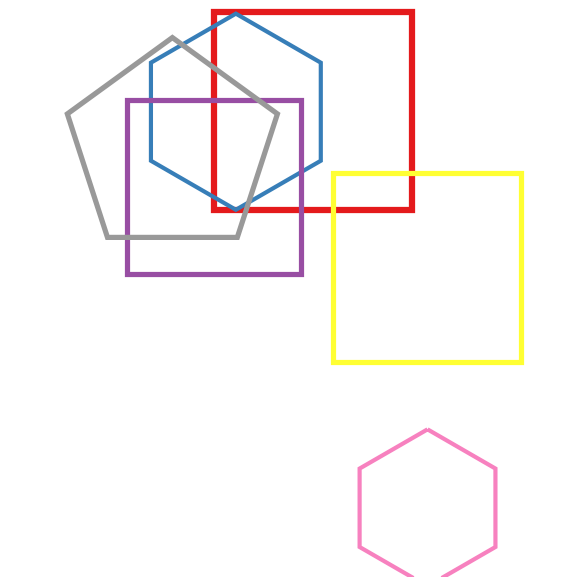[{"shape": "square", "thickness": 3, "radius": 0.86, "center": [0.542, 0.806]}, {"shape": "hexagon", "thickness": 2, "radius": 0.85, "center": [0.408, 0.806]}, {"shape": "square", "thickness": 2.5, "radius": 0.76, "center": [0.37, 0.676]}, {"shape": "square", "thickness": 2.5, "radius": 0.82, "center": [0.739, 0.536]}, {"shape": "hexagon", "thickness": 2, "radius": 0.68, "center": [0.74, 0.12]}, {"shape": "pentagon", "thickness": 2.5, "radius": 0.96, "center": [0.299, 0.743]}]